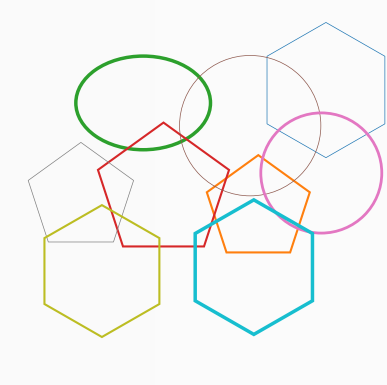[{"shape": "hexagon", "thickness": 0.5, "radius": 0.88, "center": [0.841, 0.766]}, {"shape": "pentagon", "thickness": 1.5, "radius": 0.7, "center": [0.667, 0.457]}, {"shape": "oval", "thickness": 2.5, "radius": 0.87, "center": [0.369, 0.733]}, {"shape": "pentagon", "thickness": 1.5, "radius": 0.89, "center": [0.422, 0.504]}, {"shape": "circle", "thickness": 0.5, "radius": 0.91, "center": [0.646, 0.674]}, {"shape": "circle", "thickness": 2, "radius": 0.78, "center": [0.829, 0.551]}, {"shape": "pentagon", "thickness": 0.5, "radius": 0.71, "center": [0.209, 0.487]}, {"shape": "hexagon", "thickness": 1.5, "radius": 0.86, "center": [0.263, 0.296]}, {"shape": "hexagon", "thickness": 2.5, "radius": 0.87, "center": [0.655, 0.306]}]